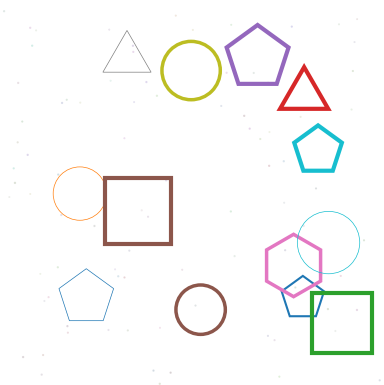[{"shape": "pentagon", "thickness": 0.5, "radius": 0.37, "center": [0.224, 0.227]}, {"shape": "pentagon", "thickness": 1.5, "radius": 0.29, "center": [0.787, 0.225]}, {"shape": "circle", "thickness": 0.5, "radius": 0.35, "center": [0.207, 0.497]}, {"shape": "square", "thickness": 3, "radius": 0.39, "center": [0.888, 0.161]}, {"shape": "triangle", "thickness": 3, "radius": 0.36, "center": [0.79, 0.753]}, {"shape": "pentagon", "thickness": 3, "radius": 0.42, "center": [0.669, 0.851]}, {"shape": "circle", "thickness": 2.5, "radius": 0.32, "center": [0.521, 0.196]}, {"shape": "square", "thickness": 3, "radius": 0.43, "center": [0.357, 0.451]}, {"shape": "hexagon", "thickness": 2.5, "radius": 0.4, "center": [0.763, 0.31]}, {"shape": "triangle", "thickness": 0.5, "radius": 0.36, "center": [0.33, 0.849]}, {"shape": "circle", "thickness": 2.5, "radius": 0.38, "center": [0.496, 0.817]}, {"shape": "pentagon", "thickness": 3, "radius": 0.33, "center": [0.826, 0.609]}, {"shape": "circle", "thickness": 0.5, "radius": 0.41, "center": [0.853, 0.37]}]